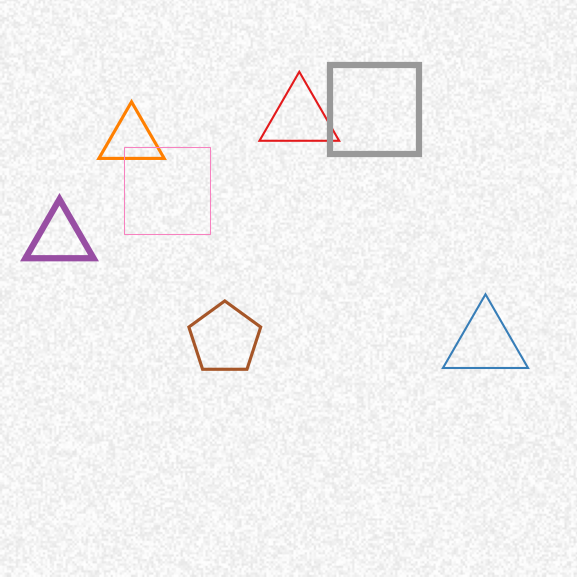[{"shape": "triangle", "thickness": 1, "radius": 0.4, "center": [0.518, 0.795]}, {"shape": "triangle", "thickness": 1, "radius": 0.43, "center": [0.841, 0.404]}, {"shape": "triangle", "thickness": 3, "radius": 0.34, "center": [0.103, 0.586]}, {"shape": "triangle", "thickness": 1.5, "radius": 0.33, "center": [0.228, 0.757]}, {"shape": "pentagon", "thickness": 1.5, "radius": 0.33, "center": [0.389, 0.413]}, {"shape": "square", "thickness": 0.5, "radius": 0.37, "center": [0.29, 0.669]}, {"shape": "square", "thickness": 3, "radius": 0.39, "center": [0.648, 0.809]}]